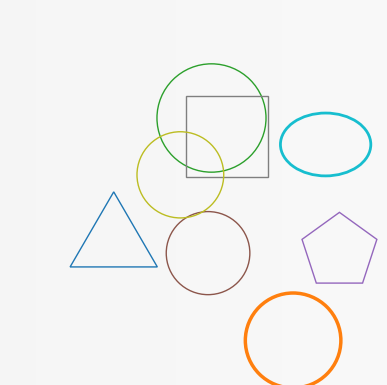[{"shape": "triangle", "thickness": 1, "radius": 0.65, "center": [0.293, 0.372]}, {"shape": "circle", "thickness": 2.5, "radius": 0.62, "center": [0.756, 0.116]}, {"shape": "circle", "thickness": 1, "radius": 0.7, "center": [0.546, 0.694]}, {"shape": "pentagon", "thickness": 1, "radius": 0.51, "center": [0.876, 0.347]}, {"shape": "circle", "thickness": 1, "radius": 0.54, "center": [0.537, 0.343]}, {"shape": "square", "thickness": 1, "radius": 0.52, "center": [0.586, 0.646]}, {"shape": "circle", "thickness": 1, "radius": 0.56, "center": [0.465, 0.546]}, {"shape": "oval", "thickness": 2, "radius": 0.58, "center": [0.84, 0.625]}]